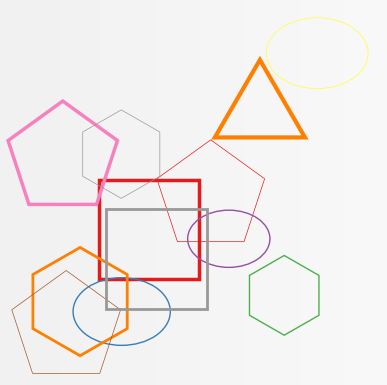[{"shape": "pentagon", "thickness": 0.5, "radius": 0.73, "center": [0.544, 0.491]}, {"shape": "square", "thickness": 2.5, "radius": 0.64, "center": [0.384, 0.404]}, {"shape": "oval", "thickness": 1, "radius": 0.63, "center": [0.314, 0.191]}, {"shape": "hexagon", "thickness": 1, "radius": 0.52, "center": [0.733, 0.233]}, {"shape": "oval", "thickness": 1, "radius": 0.53, "center": [0.59, 0.38]}, {"shape": "triangle", "thickness": 3, "radius": 0.67, "center": [0.671, 0.71]}, {"shape": "hexagon", "thickness": 2, "radius": 0.7, "center": [0.207, 0.217]}, {"shape": "oval", "thickness": 0.5, "radius": 0.66, "center": [0.819, 0.862]}, {"shape": "pentagon", "thickness": 0.5, "radius": 0.74, "center": [0.171, 0.15]}, {"shape": "pentagon", "thickness": 2.5, "radius": 0.74, "center": [0.162, 0.589]}, {"shape": "hexagon", "thickness": 0.5, "radius": 0.57, "center": [0.313, 0.6]}, {"shape": "square", "thickness": 2, "radius": 0.65, "center": [0.405, 0.326]}]